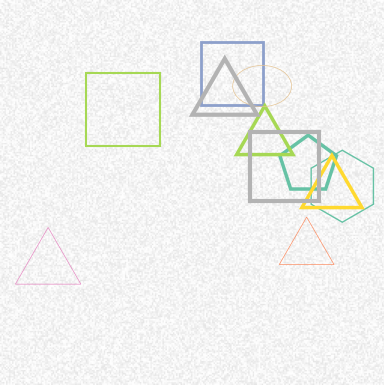[{"shape": "pentagon", "thickness": 2.5, "radius": 0.39, "center": [0.8, 0.572]}, {"shape": "hexagon", "thickness": 1, "radius": 0.47, "center": [0.889, 0.516]}, {"shape": "triangle", "thickness": 0.5, "radius": 0.41, "center": [0.796, 0.354]}, {"shape": "square", "thickness": 2, "radius": 0.4, "center": [0.602, 0.809]}, {"shape": "triangle", "thickness": 0.5, "radius": 0.49, "center": [0.125, 0.311]}, {"shape": "triangle", "thickness": 2.5, "radius": 0.42, "center": [0.688, 0.641]}, {"shape": "square", "thickness": 1.5, "radius": 0.48, "center": [0.319, 0.716]}, {"shape": "triangle", "thickness": 2.5, "radius": 0.45, "center": [0.862, 0.506]}, {"shape": "oval", "thickness": 0.5, "radius": 0.38, "center": [0.681, 0.777]}, {"shape": "triangle", "thickness": 3, "radius": 0.49, "center": [0.584, 0.751]}, {"shape": "square", "thickness": 3, "radius": 0.45, "center": [0.74, 0.567]}]